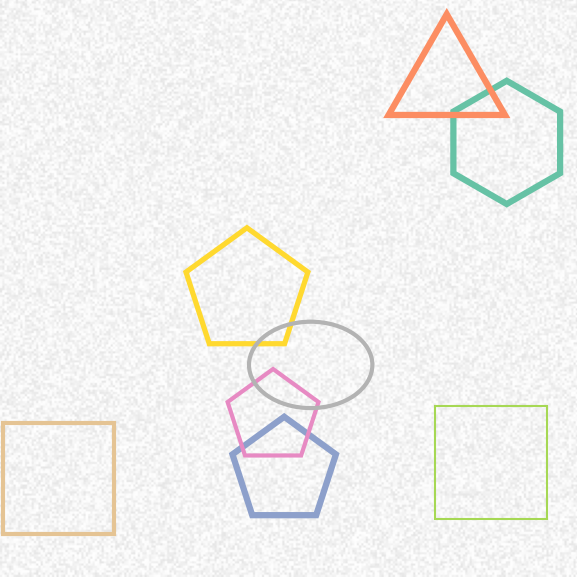[{"shape": "hexagon", "thickness": 3, "radius": 0.53, "center": [0.877, 0.753]}, {"shape": "triangle", "thickness": 3, "radius": 0.58, "center": [0.774, 0.858]}, {"shape": "pentagon", "thickness": 3, "radius": 0.47, "center": [0.492, 0.183]}, {"shape": "pentagon", "thickness": 2, "radius": 0.41, "center": [0.473, 0.277]}, {"shape": "square", "thickness": 1, "radius": 0.49, "center": [0.85, 0.198]}, {"shape": "pentagon", "thickness": 2.5, "radius": 0.55, "center": [0.428, 0.494]}, {"shape": "square", "thickness": 2, "radius": 0.48, "center": [0.102, 0.17]}, {"shape": "oval", "thickness": 2, "radius": 0.53, "center": [0.538, 0.367]}]